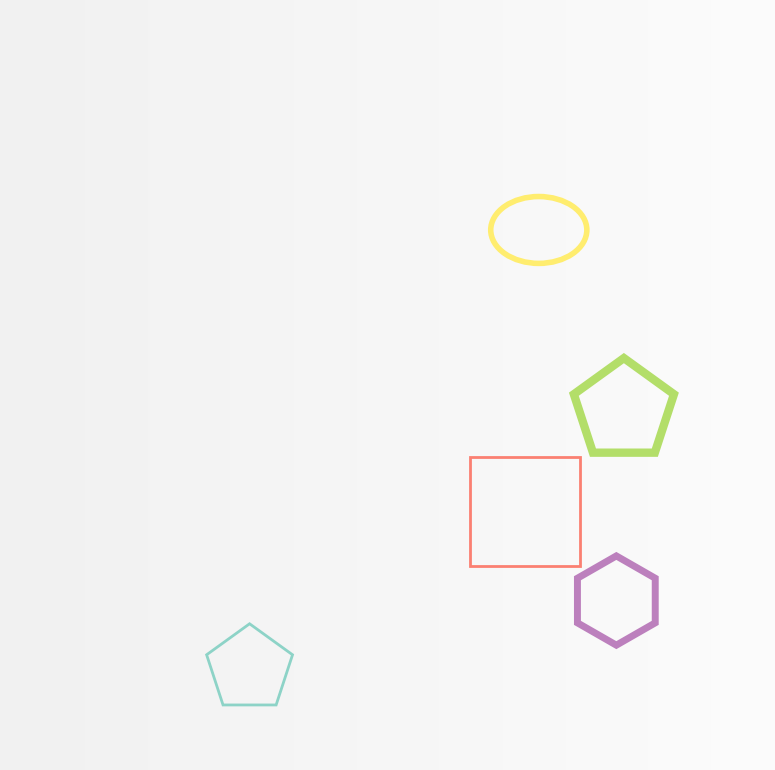[{"shape": "pentagon", "thickness": 1, "radius": 0.29, "center": [0.322, 0.132]}, {"shape": "square", "thickness": 1, "radius": 0.35, "center": [0.678, 0.336]}, {"shape": "pentagon", "thickness": 3, "radius": 0.34, "center": [0.805, 0.467]}, {"shape": "hexagon", "thickness": 2.5, "radius": 0.29, "center": [0.795, 0.22]}, {"shape": "oval", "thickness": 2, "radius": 0.31, "center": [0.695, 0.701]}]